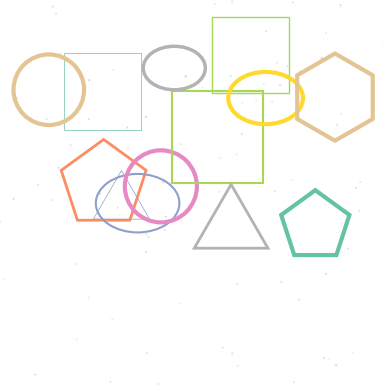[{"shape": "square", "thickness": 0.5, "radius": 0.5, "center": [0.266, 0.762]}, {"shape": "pentagon", "thickness": 3, "radius": 0.47, "center": [0.819, 0.413]}, {"shape": "pentagon", "thickness": 2, "radius": 0.58, "center": [0.269, 0.522]}, {"shape": "oval", "thickness": 1.5, "radius": 0.54, "center": [0.357, 0.472]}, {"shape": "triangle", "thickness": 0.5, "radius": 0.42, "center": [0.316, 0.473]}, {"shape": "circle", "thickness": 3, "radius": 0.47, "center": [0.418, 0.516]}, {"shape": "square", "thickness": 1, "radius": 0.5, "center": [0.651, 0.857]}, {"shape": "square", "thickness": 1.5, "radius": 0.6, "center": [0.565, 0.644]}, {"shape": "oval", "thickness": 3, "radius": 0.49, "center": [0.69, 0.745]}, {"shape": "hexagon", "thickness": 3, "radius": 0.57, "center": [0.87, 0.748]}, {"shape": "circle", "thickness": 3, "radius": 0.46, "center": [0.127, 0.767]}, {"shape": "oval", "thickness": 2.5, "radius": 0.4, "center": [0.453, 0.823]}, {"shape": "triangle", "thickness": 2, "radius": 0.55, "center": [0.6, 0.411]}]